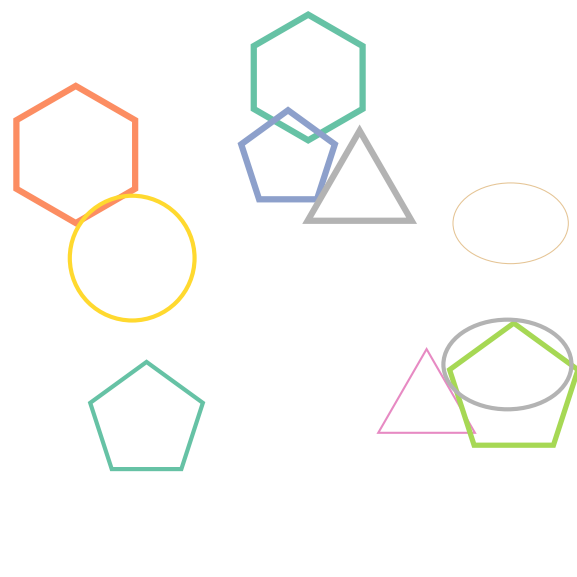[{"shape": "pentagon", "thickness": 2, "radius": 0.51, "center": [0.254, 0.27]}, {"shape": "hexagon", "thickness": 3, "radius": 0.54, "center": [0.534, 0.865]}, {"shape": "hexagon", "thickness": 3, "radius": 0.59, "center": [0.131, 0.732]}, {"shape": "pentagon", "thickness": 3, "radius": 0.43, "center": [0.499, 0.723]}, {"shape": "triangle", "thickness": 1, "radius": 0.48, "center": [0.739, 0.298]}, {"shape": "pentagon", "thickness": 2.5, "radius": 0.58, "center": [0.89, 0.323]}, {"shape": "circle", "thickness": 2, "radius": 0.54, "center": [0.229, 0.552]}, {"shape": "oval", "thickness": 0.5, "radius": 0.5, "center": [0.884, 0.612]}, {"shape": "oval", "thickness": 2, "radius": 0.55, "center": [0.879, 0.368]}, {"shape": "triangle", "thickness": 3, "radius": 0.52, "center": [0.623, 0.669]}]